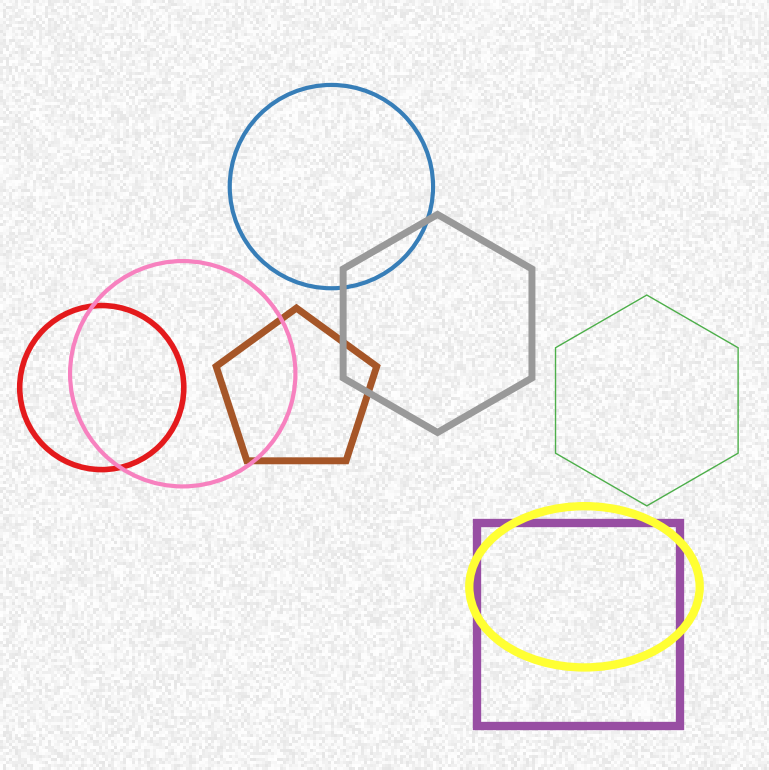[{"shape": "circle", "thickness": 2, "radius": 0.53, "center": [0.132, 0.497]}, {"shape": "circle", "thickness": 1.5, "radius": 0.66, "center": [0.43, 0.758]}, {"shape": "hexagon", "thickness": 0.5, "radius": 0.68, "center": [0.84, 0.48]}, {"shape": "square", "thickness": 3, "radius": 0.66, "center": [0.751, 0.189]}, {"shape": "oval", "thickness": 3, "radius": 0.75, "center": [0.759, 0.238]}, {"shape": "pentagon", "thickness": 2.5, "radius": 0.55, "center": [0.385, 0.49]}, {"shape": "circle", "thickness": 1.5, "radius": 0.73, "center": [0.237, 0.515]}, {"shape": "hexagon", "thickness": 2.5, "radius": 0.71, "center": [0.568, 0.58]}]